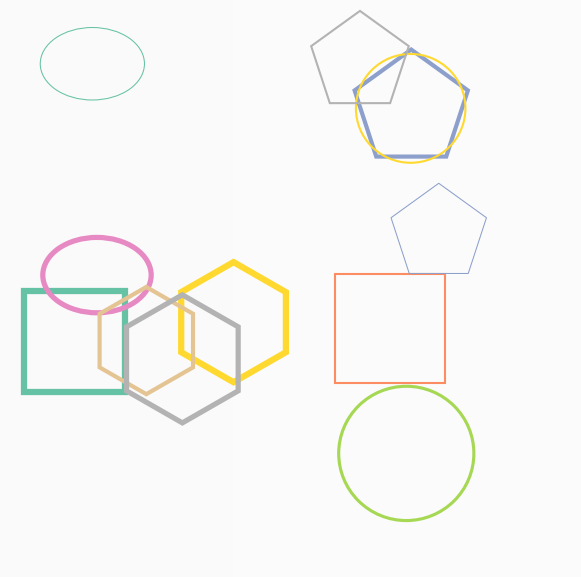[{"shape": "oval", "thickness": 0.5, "radius": 0.45, "center": [0.159, 0.889]}, {"shape": "square", "thickness": 3, "radius": 0.43, "center": [0.129, 0.408]}, {"shape": "square", "thickness": 1, "radius": 0.47, "center": [0.67, 0.431]}, {"shape": "pentagon", "thickness": 2, "radius": 0.51, "center": [0.707, 0.811]}, {"shape": "pentagon", "thickness": 0.5, "radius": 0.43, "center": [0.755, 0.595]}, {"shape": "oval", "thickness": 2.5, "radius": 0.47, "center": [0.167, 0.523]}, {"shape": "circle", "thickness": 1.5, "radius": 0.58, "center": [0.699, 0.214]}, {"shape": "circle", "thickness": 1, "radius": 0.47, "center": [0.707, 0.811]}, {"shape": "hexagon", "thickness": 3, "radius": 0.52, "center": [0.402, 0.441]}, {"shape": "hexagon", "thickness": 2, "radius": 0.46, "center": [0.252, 0.409]}, {"shape": "pentagon", "thickness": 1, "radius": 0.44, "center": [0.619, 0.892]}, {"shape": "hexagon", "thickness": 2.5, "radius": 0.55, "center": [0.314, 0.378]}]